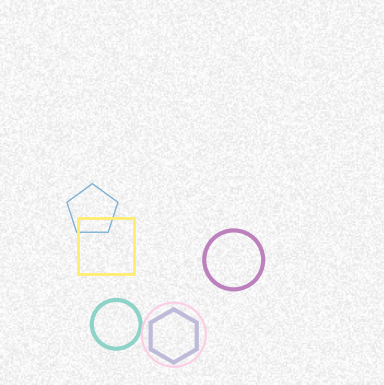[{"shape": "circle", "thickness": 3, "radius": 0.32, "center": [0.302, 0.158]}, {"shape": "hexagon", "thickness": 3, "radius": 0.35, "center": [0.451, 0.128]}, {"shape": "pentagon", "thickness": 1, "radius": 0.35, "center": [0.24, 0.453]}, {"shape": "circle", "thickness": 1.5, "radius": 0.42, "center": [0.451, 0.131]}, {"shape": "circle", "thickness": 3, "radius": 0.38, "center": [0.607, 0.325]}, {"shape": "square", "thickness": 2, "radius": 0.36, "center": [0.275, 0.361]}]